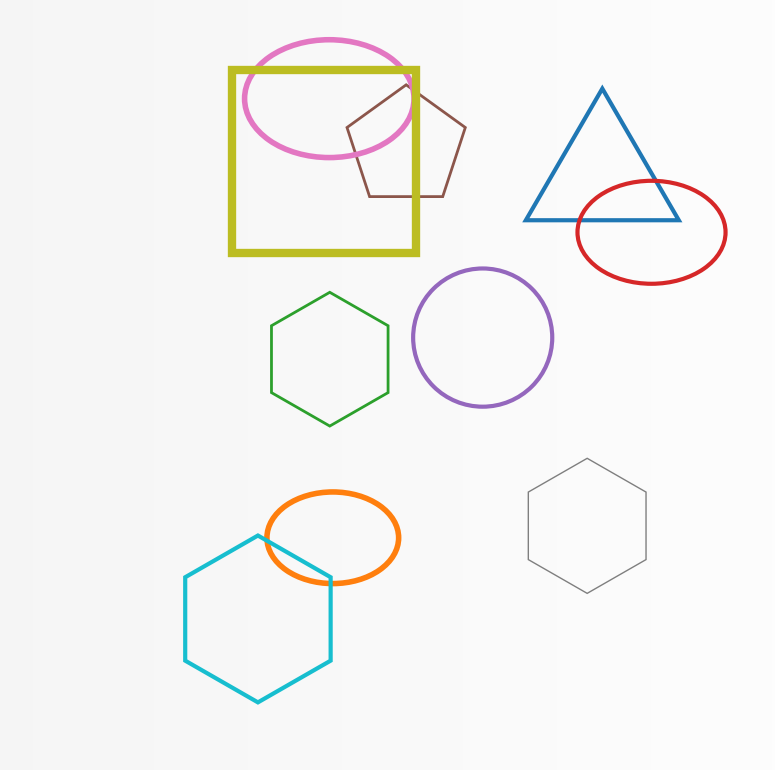[{"shape": "triangle", "thickness": 1.5, "radius": 0.57, "center": [0.777, 0.771]}, {"shape": "oval", "thickness": 2, "radius": 0.42, "center": [0.429, 0.302]}, {"shape": "hexagon", "thickness": 1, "radius": 0.43, "center": [0.426, 0.534]}, {"shape": "oval", "thickness": 1.5, "radius": 0.48, "center": [0.841, 0.698]}, {"shape": "circle", "thickness": 1.5, "radius": 0.45, "center": [0.623, 0.562]}, {"shape": "pentagon", "thickness": 1, "radius": 0.4, "center": [0.524, 0.81]}, {"shape": "oval", "thickness": 2, "radius": 0.55, "center": [0.425, 0.872]}, {"shape": "hexagon", "thickness": 0.5, "radius": 0.44, "center": [0.758, 0.317]}, {"shape": "square", "thickness": 3, "radius": 0.59, "center": [0.417, 0.79]}, {"shape": "hexagon", "thickness": 1.5, "radius": 0.54, "center": [0.333, 0.196]}]